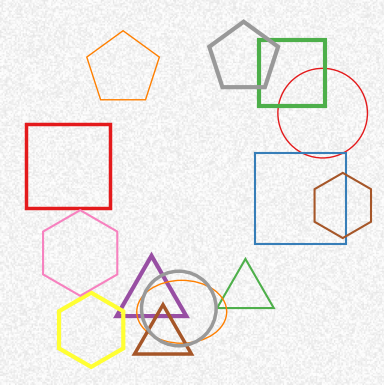[{"shape": "square", "thickness": 2.5, "radius": 0.55, "center": [0.176, 0.568]}, {"shape": "circle", "thickness": 1, "radius": 0.58, "center": [0.838, 0.706]}, {"shape": "square", "thickness": 1.5, "radius": 0.59, "center": [0.78, 0.485]}, {"shape": "square", "thickness": 3, "radius": 0.43, "center": [0.758, 0.81]}, {"shape": "triangle", "thickness": 1.5, "radius": 0.43, "center": [0.637, 0.242]}, {"shape": "triangle", "thickness": 3, "radius": 0.52, "center": [0.394, 0.231]}, {"shape": "pentagon", "thickness": 1, "radius": 0.5, "center": [0.32, 0.821]}, {"shape": "oval", "thickness": 1, "radius": 0.58, "center": [0.472, 0.19]}, {"shape": "hexagon", "thickness": 3, "radius": 0.48, "center": [0.237, 0.143]}, {"shape": "hexagon", "thickness": 1.5, "radius": 0.42, "center": [0.89, 0.466]}, {"shape": "triangle", "thickness": 2.5, "radius": 0.43, "center": [0.423, 0.123]}, {"shape": "hexagon", "thickness": 1.5, "radius": 0.56, "center": [0.208, 0.343]}, {"shape": "pentagon", "thickness": 3, "radius": 0.47, "center": [0.633, 0.85]}, {"shape": "circle", "thickness": 2.5, "radius": 0.48, "center": [0.464, 0.199]}]